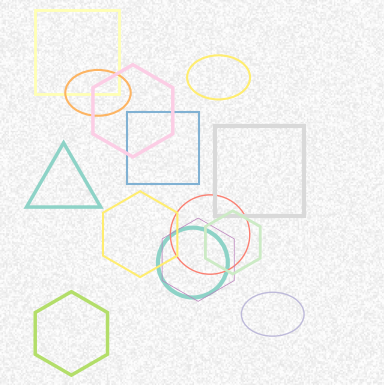[{"shape": "triangle", "thickness": 2.5, "radius": 0.56, "center": [0.165, 0.518]}, {"shape": "circle", "thickness": 3, "radius": 0.45, "center": [0.501, 0.318]}, {"shape": "square", "thickness": 2, "radius": 0.55, "center": [0.2, 0.864]}, {"shape": "oval", "thickness": 1, "radius": 0.41, "center": [0.708, 0.184]}, {"shape": "circle", "thickness": 1, "radius": 0.52, "center": [0.546, 0.391]}, {"shape": "square", "thickness": 1.5, "radius": 0.47, "center": [0.424, 0.615]}, {"shape": "oval", "thickness": 1.5, "radius": 0.42, "center": [0.255, 0.759]}, {"shape": "hexagon", "thickness": 2.5, "radius": 0.54, "center": [0.185, 0.134]}, {"shape": "hexagon", "thickness": 2.5, "radius": 0.6, "center": [0.345, 0.712]}, {"shape": "square", "thickness": 3, "radius": 0.58, "center": [0.674, 0.556]}, {"shape": "hexagon", "thickness": 0.5, "radius": 0.54, "center": [0.515, 0.325]}, {"shape": "hexagon", "thickness": 2, "radius": 0.41, "center": [0.605, 0.37]}, {"shape": "hexagon", "thickness": 1.5, "radius": 0.56, "center": [0.364, 0.392]}, {"shape": "oval", "thickness": 1.5, "radius": 0.41, "center": [0.568, 0.799]}]